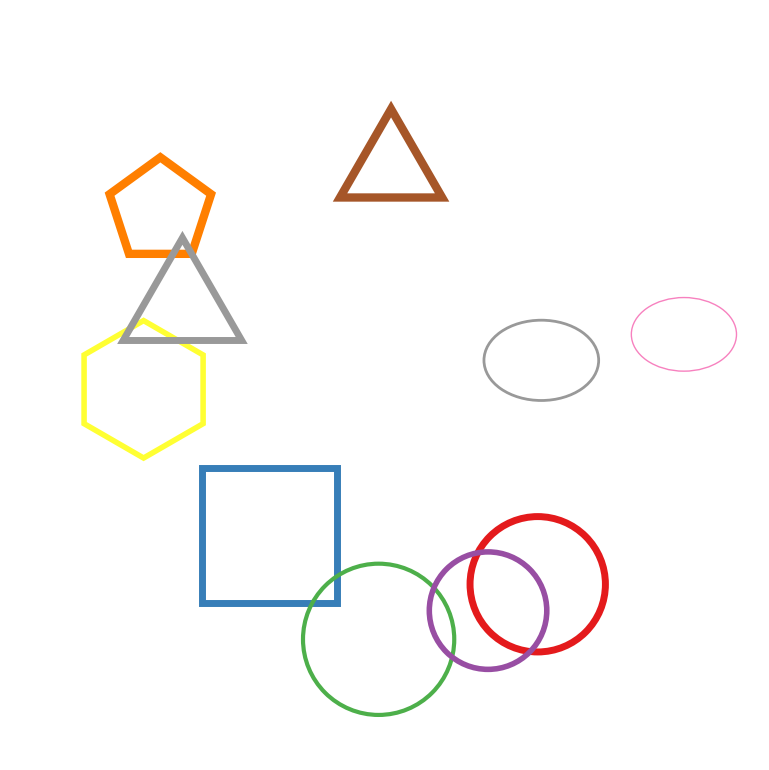[{"shape": "circle", "thickness": 2.5, "radius": 0.44, "center": [0.698, 0.241]}, {"shape": "square", "thickness": 2.5, "radius": 0.44, "center": [0.35, 0.304]}, {"shape": "circle", "thickness": 1.5, "radius": 0.49, "center": [0.492, 0.17]}, {"shape": "circle", "thickness": 2, "radius": 0.38, "center": [0.634, 0.207]}, {"shape": "pentagon", "thickness": 3, "radius": 0.35, "center": [0.208, 0.726]}, {"shape": "hexagon", "thickness": 2, "radius": 0.45, "center": [0.186, 0.494]}, {"shape": "triangle", "thickness": 3, "radius": 0.38, "center": [0.508, 0.782]}, {"shape": "oval", "thickness": 0.5, "radius": 0.34, "center": [0.888, 0.566]}, {"shape": "oval", "thickness": 1, "radius": 0.37, "center": [0.703, 0.532]}, {"shape": "triangle", "thickness": 2.5, "radius": 0.44, "center": [0.237, 0.602]}]